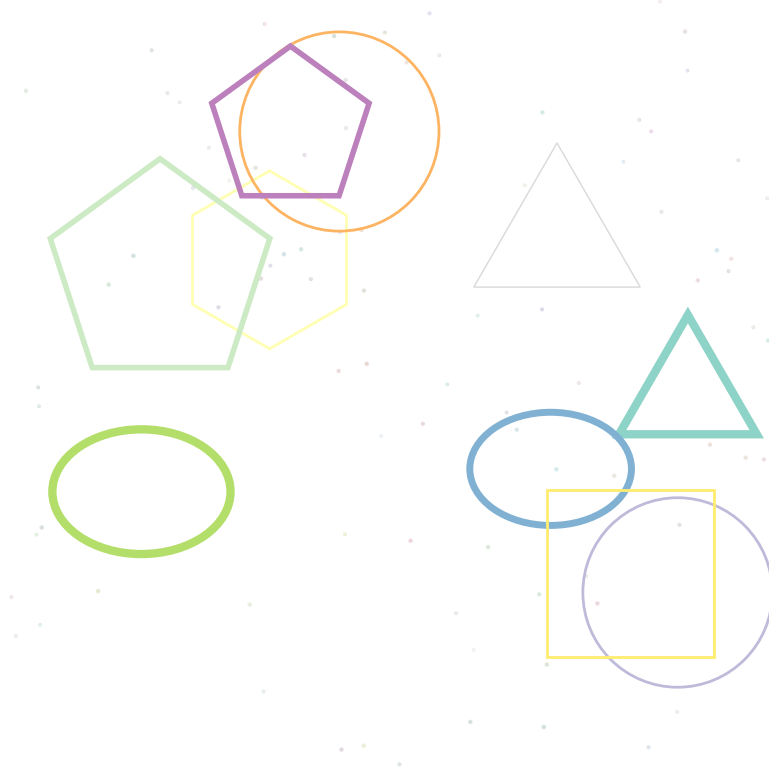[{"shape": "triangle", "thickness": 3, "radius": 0.52, "center": [0.893, 0.488]}, {"shape": "hexagon", "thickness": 1, "radius": 0.58, "center": [0.35, 0.663]}, {"shape": "circle", "thickness": 1, "radius": 0.62, "center": [0.88, 0.231]}, {"shape": "oval", "thickness": 2.5, "radius": 0.52, "center": [0.715, 0.391]}, {"shape": "circle", "thickness": 1, "radius": 0.65, "center": [0.441, 0.829]}, {"shape": "oval", "thickness": 3, "radius": 0.58, "center": [0.184, 0.361]}, {"shape": "triangle", "thickness": 0.5, "radius": 0.62, "center": [0.723, 0.69]}, {"shape": "pentagon", "thickness": 2, "radius": 0.54, "center": [0.377, 0.833]}, {"shape": "pentagon", "thickness": 2, "radius": 0.75, "center": [0.208, 0.644]}, {"shape": "square", "thickness": 1, "radius": 0.54, "center": [0.819, 0.256]}]